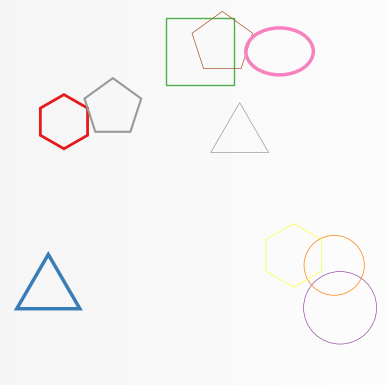[{"shape": "hexagon", "thickness": 2, "radius": 0.35, "center": [0.165, 0.684]}, {"shape": "triangle", "thickness": 2.5, "radius": 0.47, "center": [0.125, 0.245]}, {"shape": "square", "thickness": 1, "radius": 0.44, "center": [0.516, 0.867]}, {"shape": "circle", "thickness": 0.5, "radius": 0.47, "center": [0.878, 0.201]}, {"shape": "circle", "thickness": 0.5, "radius": 0.39, "center": [0.862, 0.311]}, {"shape": "hexagon", "thickness": 0.5, "radius": 0.41, "center": [0.758, 0.337]}, {"shape": "pentagon", "thickness": 0.5, "radius": 0.41, "center": [0.574, 0.888]}, {"shape": "oval", "thickness": 2.5, "radius": 0.44, "center": [0.721, 0.867]}, {"shape": "triangle", "thickness": 0.5, "radius": 0.43, "center": [0.619, 0.647]}, {"shape": "pentagon", "thickness": 1.5, "radius": 0.39, "center": [0.291, 0.72]}]